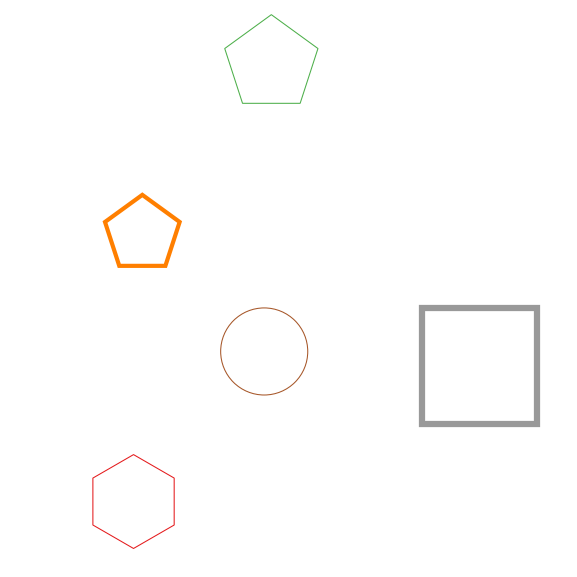[{"shape": "hexagon", "thickness": 0.5, "radius": 0.41, "center": [0.231, 0.131]}, {"shape": "pentagon", "thickness": 0.5, "radius": 0.42, "center": [0.47, 0.889]}, {"shape": "pentagon", "thickness": 2, "radius": 0.34, "center": [0.246, 0.594]}, {"shape": "circle", "thickness": 0.5, "radius": 0.38, "center": [0.457, 0.391]}, {"shape": "square", "thickness": 3, "radius": 0.5, "center": [0.83, 0.365]}]